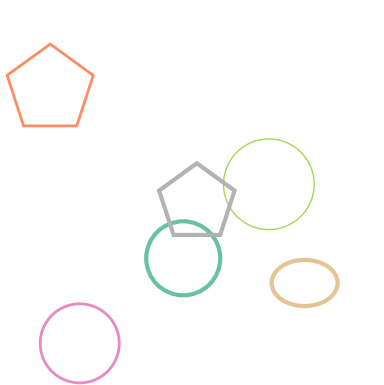[{"shape": "circle", "thickness": 3, "radius": 0.48, "center": [0.476, 0.329]}, {"shape": "pentagon", "thickness": 2, "radius": 0.59, "center": [0.13, 0.768]}, {"shape": "circle", "thickness": 2, "radius": 0.51, "center": [0.207, 0.108]}, {"shape": "circle", "thickness": 1, "radius": 0.59, "center": [0.698, 0.521]}, {"shape": "oval", "thickness": 3, "radius": 0.43, "center": [0.791, 0.265]}, {"shape": "pentagon", "thickness": 3, "radius": 0.51, "center": [0.511, 0.473]}]